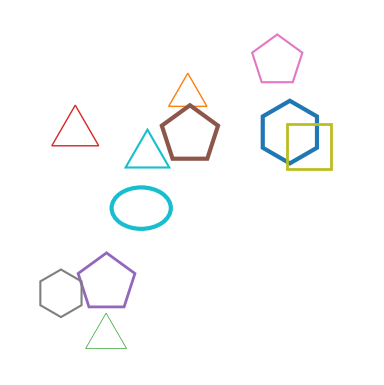[{"shape": "hexagon", "thickness": 3, "radius": 0.41, "center": [0.753, 0.657]}, {"shape": "triangle", "thickness": 1, "radius": 0.29, "center": [0.488, 0.752]}, {"shape": "triangle", "thickness": 0.5, "radius": 0.31, "center": [0.276, 0.125]}, {"shape": "triangle", "thickness": 1, "radius": 0.35, "center": [0.195, 0.657]}, {"shape": "pentagon", "thickness": 2, "radius": 0.39, "center": [0.277, 0.266]}, {"shape": "pentagon", "thickness": 3, "radius": 0.38, "center": [0.493, 0.65]}, {"shape": "pentagon", "thickness": 1.5, "radius": 0.34, "center": [0.72, 0.842]}, {"shape": "hexagon", "thickness": 1.5, "radius": 0.31, "center": [0.158, 0.238]}, {"shape": "square", "thickness": 2, "radius": 0.29, "center": [0.802, 0.62]}, {"shape": "oval", "thickness": 3, "radius": 0.38, "center": [0.367, 0.459]}, {"shape": "triangle", "thickness": 1.5, "radius": 0.33, "center": [0.383, 0.598]}]